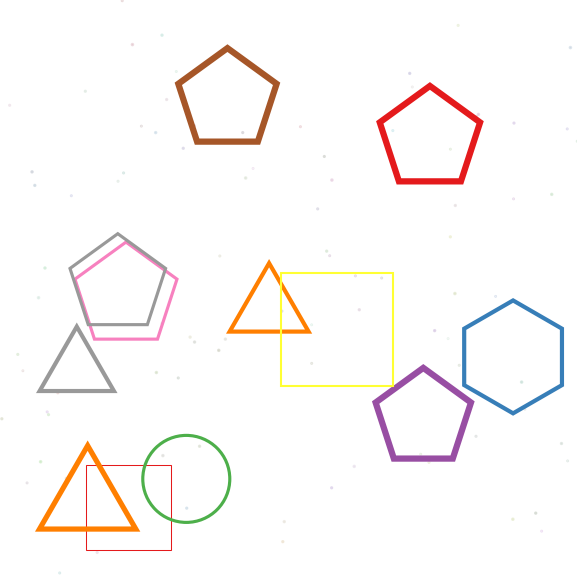[{"shape": "square", "thickness": 0.5, "radius": 0.37, "center": [0.223, 0.12]}, {"shape": "pentagon", "thickness": 3, "radius": 0.46, "center": [0.744, 0.759]}, {"shape": "hexagon", "thickness": 2, "radius": 0.49, "center": [0.888, 0.381]}, {"shape": "circle", "thickness": 1.5, "radius": 0.38, "center": [0.323, 0.17]}, {"shape": "pentagon", "thickness": 3, "radius": 0.43, "center": [0.733, 0.275]}, {"shape": "triangle", "thickness": 2, "radius": 0.39, "center": [0.466, 0.464]}, {"shape": "triangle", "thickness": 2.5, "radius": 0.48, "center": [0.152, 0.131]}, {"shape": "square", "thickness": 1, "radius": 0.49, "center": [0.584, 0.428]}, {"shape": "pentagon", "thickness": 3, "radius": 0.45, "center": [0.394, 0.826]}, {"shape": "pentagon", "thickness": 1.5, "radius": 0.46, "center": [0.218, 0.487]}, {"shape": "pentagon", "thickness": 1.5, "radius": 0.44, "center": [0.204, 0.507]}, {"shape": "triangle", "thickness": 2, "radius": 0.37, "center": [0.133, 0.359]}]